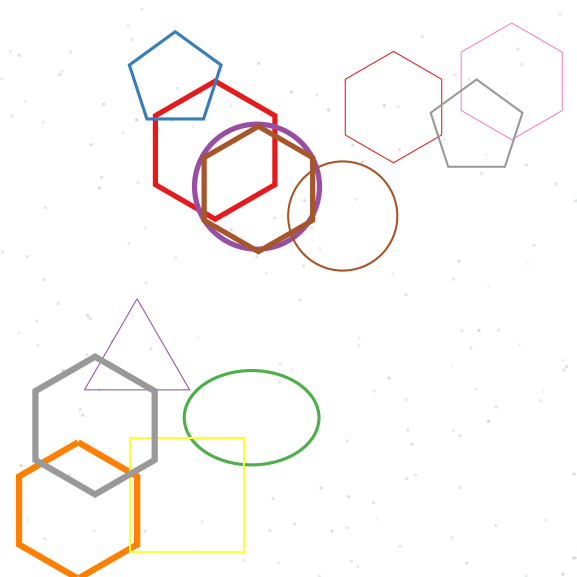[{"shape": "hexagon", "thickness": 2.5, "radius": 0.6, "center": [0.373, 0.739]}, {"shape": "hexagon", "thickness": 0.5, "radius": 0.48, "center": [0.681, 0.814]}, {"shape": "pentagon", "thickness": 1.5, "radius": 0.42, "center": [0.303, 0.861]}, {"shape": "oval", "thickness": 1.5, "radius": 0.58, "center": [0.436, 0.276]}, {"shape": "circle", "thickness": 2.5, "radius": 0.54, "center": [0.445, 0.676]}, {"shape": "triangle", "thickness": 0.5, "radius": 0.53, "center": [0.237, 0.377]}, {"shape": "hexagon", "thickness": 3, "radius": 0.59, "center": [0.135, 0.115]}, {"shape": "square", "thickness": 1, "radius": 0.49, "center": [0.324, 0.142]}, {"shape": "circle", "thickness": 1, "radius": 0.47, "center": [0.594, 0.625]}, {"shape": "hexagon", "thickness": 2.5, "radius": 0.54, "center": [0.447, 0.672]}, {"shape": "hexagon", "thickness": 0.5, "radius": 0.51, "center": [0.886, 0.858]}, {"shape": "hexagon", "thickness": 3, "radius": 0.6, "center": [0.165, 0.262]}, {"shape": "pentagon", "thickness": 1, "radius": 0.42, "center": [0.825, 0.778]}]